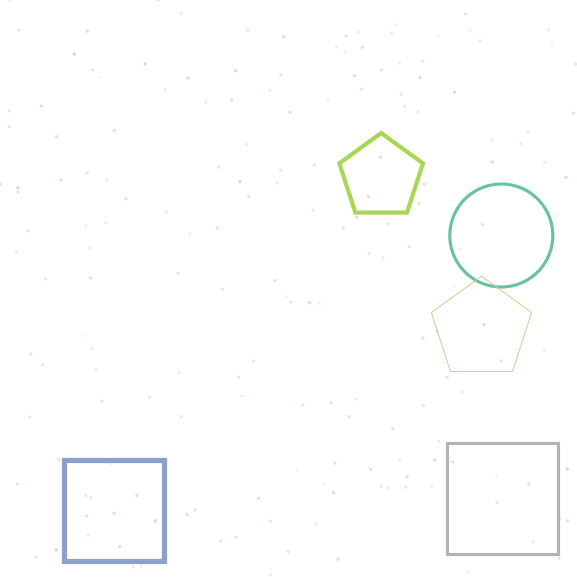[{"shape": "circle", "thickness": 1.5, "radius": 0.45, "center": [0.868, 0.591]}, {"shape": "square", "thickness": 2.5, "radius": 0.43, "center": [0.197, 0.116]}, {"shape": "pentagon", "thickness": 2, "radius": 0.38, "center": [0.66, 0.693]}, {"shape": "pentagon", "thickness": 0.5, "radius": 0.46, "center": [0.834, 0.43]}, {"shape": "square", "thickness": 1.5, "radius": 0.48, "center": [0.87, 0.136]}]